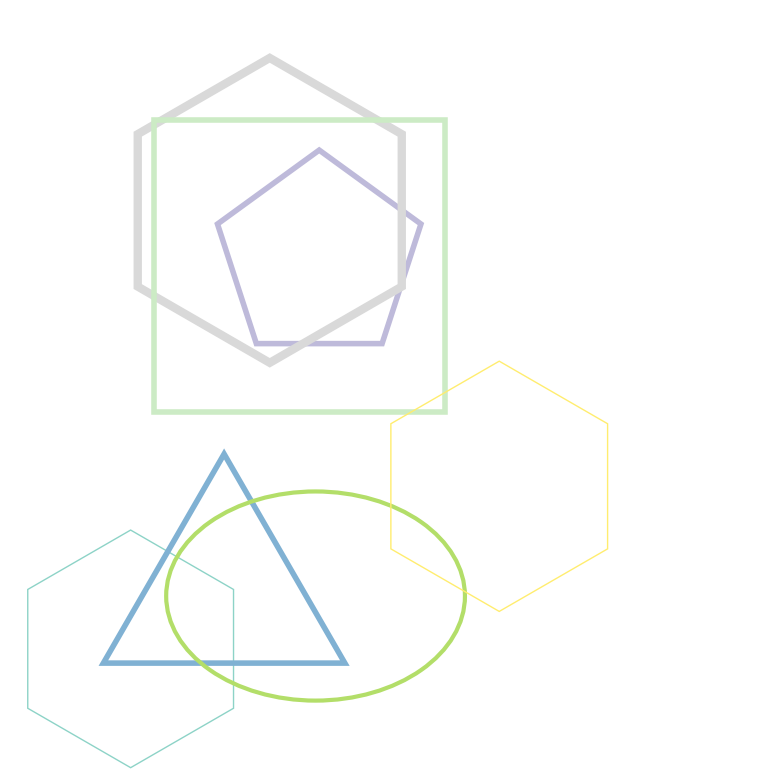[{"shape": "hexagon", "thickness": 0.5, "radius": 0.77, "center": [0.17, 0.157]}, {"shape": "pentagon", "thickness": 2, "radius": 0.69, "center": [0.415, 0.666]}, {"shape": "triangle", "thickness": 2, "radius": 0.91, "center": [0.291, 0.229]}, {"shape": "oval", "thickness": 1.5, "radius": 0.97, "center": [0.41, 0.226]}, {"shape": "hexagon", "thickness": 3, "radius": 0.99, "center": [0.35, 0.727]}, {"shape": "square", "thickness": 2, "radius": 0.95, "center": [0.389, 0.655]}, {"shape": "hexagon", "thickness": 0.5, "radius": 0.81, "center": [0.648, 0.368]}]